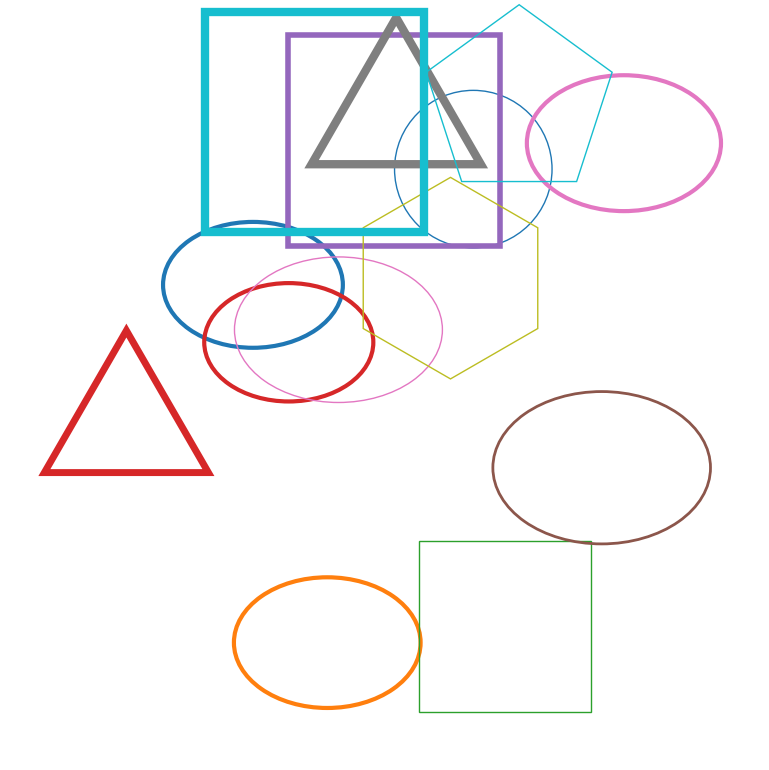[{"shape": "circle", "thickness": 0.5, "radius": 0.51, "center": [0.615, 0.78]}, {"shape": "oval", "thickness": 1.5, "radius": 0.58, "center": [0.329, 0.63]}, {"shape": "oval", "thickness": 1.5, "radius": 0.61, "center": [0.425, 0.165]}, {"shape": "square", "thickness": 0.5, "radius": 0.56, "center": [0.656, 0.186]}, {"shape": "triangle", "thickness": 2.5, "radius": 0.61, "center": [0.164, 0.448]}, {"shape": "oval", "thickness": 1.5, "radius": 0.55, "center": [0.375, 0.555]}, {"shape": "square", "thickness": 2, "radius": 0.69, "center": [0.512, 0.818]}, {"shape": "oval", "thickness": 1, "radius": 0.71, "center": [0.781, 0.393]}, {"shape": "oval", "thickness": 0.5, "radius": 0.68, "center": [0.44, 0.572]}, {"shape": "oval", "thickness": 1.5, "radius": 0.63, "center": [0.81, 0.814]}, {"shape": "triangle", "thickness": 3, "radius": 0.63, "center": [0.515, 0.85]}, {"shape": "hexagon", "thickness": 0.5, "radius": 0.65, "center": [0.585, 0.639]}, {"shape": "pentagon", "thickness": 0.5, "radius": 0.63, "center": [0.674, 0.867]}, {"shape": "square", "thickness": 3, "radius": 0.71, "center": [0.409, 0.841]}]